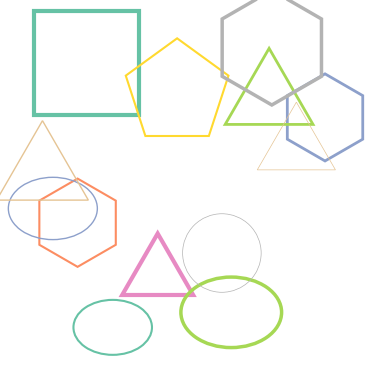[{"shape": "square", "thickness": 3, "radius": 0.68, "center": [0.225, 0.837]}, {"shape": "oval", "thickness": 1.5, "radius": 0.51, "center": [0.293, 0.15]}, {"shape": "hexagon", "thickness": 1.5, "radius": 0.57, "center": [0.201, 0.422]}, {"shape": "oval", "thickness": 1, "radius": 0.58, "center": [0.137, 0.459]}, {"shape": "hexagon", "thickness": 2, "radius": 0.57, "center": [0.844, 0.695]}, {"shape": "triangle", "thickness": 3, "radius": 0.53, "center": [0.41, 0.287]}, {"shape": "oval", "thickness": 2.5, "radius": 0.65, "center": [0.601, 0.189]}, {"shape": "triangle", "thickness": 2, "radius": 0.66, "center": [0.699, 0.743]}, {"shape": "pentagon", "thickness": 1.5, "radius": 0.7, "center": [0.46, 0.76]}, {"shape": "triangle", "thickness": 0.5, "radius": 0.59, "center": [0.77, 0.617]}, {"shape": "triangle", "thickness": 1, "radius": 0.69, "center": [0.11, 0.549]}, {"shape": "hexagon", "thickness": 2.5, "radius": 0.74, "center": [0.706, 0.876]}, {"shape": "circle", "thickness": 0.5, "radius": 0.51, "center": [0.576, 0.343]}]